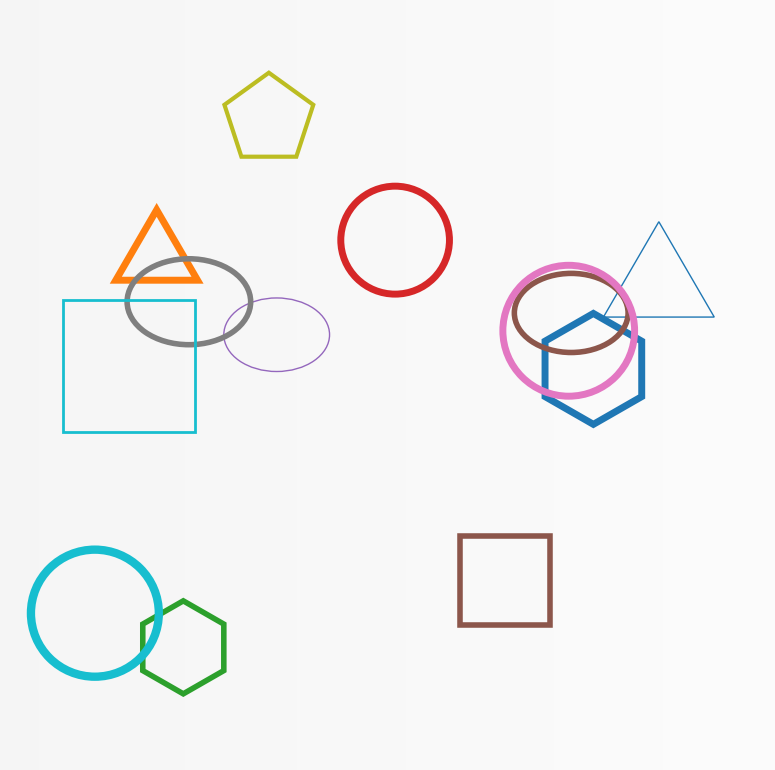[{"shape": "hexagon", "thickness": 2.5, "radius": 0.36, "center": [0.766, 0.521]}, {"shape": "triangle", "thickness": 0.5, "radius": 0.41, "center": [0.85, 0.63]}, {"shape": "triangle", "thickness": 2.5, "radius": 0.3, "center": [0.202, 0.667]}, {"shape": "hexagon", "thickness": 2, "radius": 0.3, "center": [0.237, 0.159]}, {"shape": "circle", "thickness": 2.5, "radius": 0.35, "center": [0.51, 0.688]}, {"shape": "oval", "thickness": 0.5, "radius": 0.34, "center": [0.357, 0.565]}, {"shape": "square", "thickness": 2, "radius": 0.29, "center": [0.652, 0.246]}, {"shape": "oval", "thickness": 2, "radius": 0.37, "center": [0.737, 0.594]}, {"shape": "circle", "thickness": 2.5, "radius": 0.42, "center": [0.734, 0.57]}, {"shape": "oval", "thickness": 2, "radius": 0.4, "center": [0.244, 0.608]}, {"shape": "pentagon", "thickness": 1.5, "radius": 0.3, "center": [0.347, 0.845]}, {"shape": "circle", "thickness": 3, "radius": 0.41, "center": [0.122, 0.204]}, {"shape": "square", "thickness": 1, "radius": 0.43, "center": [0.166, 0.525]}]